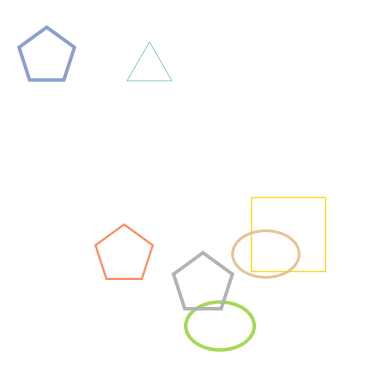[{"shape": "triangle", "thickness": 0.5, "radius": 0.34, "center": [0.388, 0.824]}, {"shape": "pentagon", "thickness": 1.5, "radius": 0.39, "center": [0.322, 0.339]}, {"shape": "pentagon", "thickness": 2.5, "radius": 0.38, "center": [0.121, 0.854]}, {"shape": "oval", "thickness": 2.5, "radius": 0.45, "center": [0.571, 0.153]}, {"shape": "square", "thickness": 1, "radius": 0.48, "center": [0.748, 0.391]}, {"shape": "oval", "thickness": 2, "radius": 0.43, "center": [0.691, 0.34]}, {"shape": "pentagon", "thickness": 2.5, "radius": 0.4, "center": [0.527, 0.263]}]